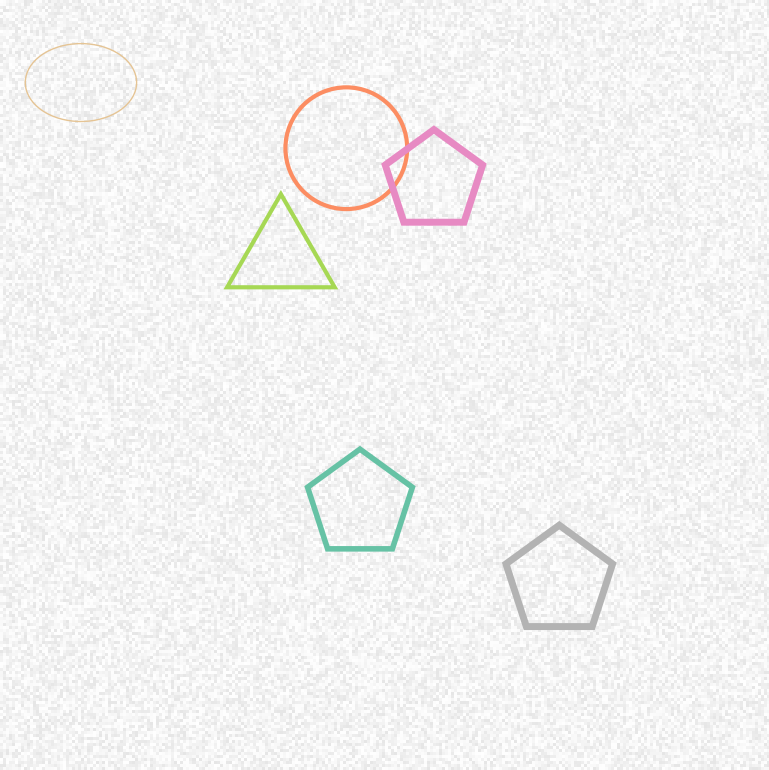[{"shape": "pentagon", "thickness": 2, "radius": 0.36, "center": [0.468, 0.345]}, {"shape": "circle", "thickness": 1.5, "radius": 0.4, "center": [0.45, 0.808]}, {"shape": "pentagon", "thickness": 2.5, "radius": 0.33, "center": [0.564, 0.765]}, {"shape": "triangle", "thickness": 1.5, "radius": 0.4, "center": [0.365, 0.667]}, {"shape": "oval", "thickness": 0.5, "radius": 0.36, "center": [0.105, 0.893]}, {"shape": "pentagon", "thickness": 2.5, "radius": 0.36, "center": [0.726, 0.245]}]